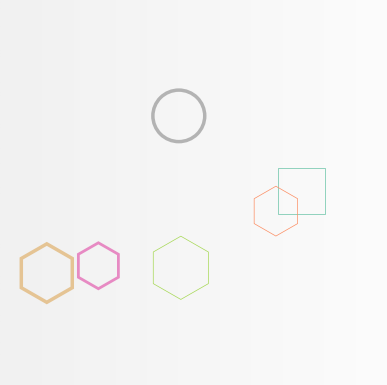[{"shape": "square", "thickness": 0.5, "radius": 0.3, "center": [0.779, 0.504]}, {"shape": "hexagon", "thickness": 0.5, "radius": 0.32, "center": [0.712, 0.452]}, {"shape": "hexagon", "thickness": 2, "radius": 0.3, "center": [0.254, 0.31]}, {"shape": "hexagon", "thickness": 0.5, "radius": 0.41, "center": [0.467, 0.304]}, {"shape": "hexagon", "thickness": 2.5, "radius": 0.38, "center": [0.121, 0.291]}, {"shape": "circle", "thickness": 2.5, "radius": 0.33, "center": [0.461, 0.699]}]